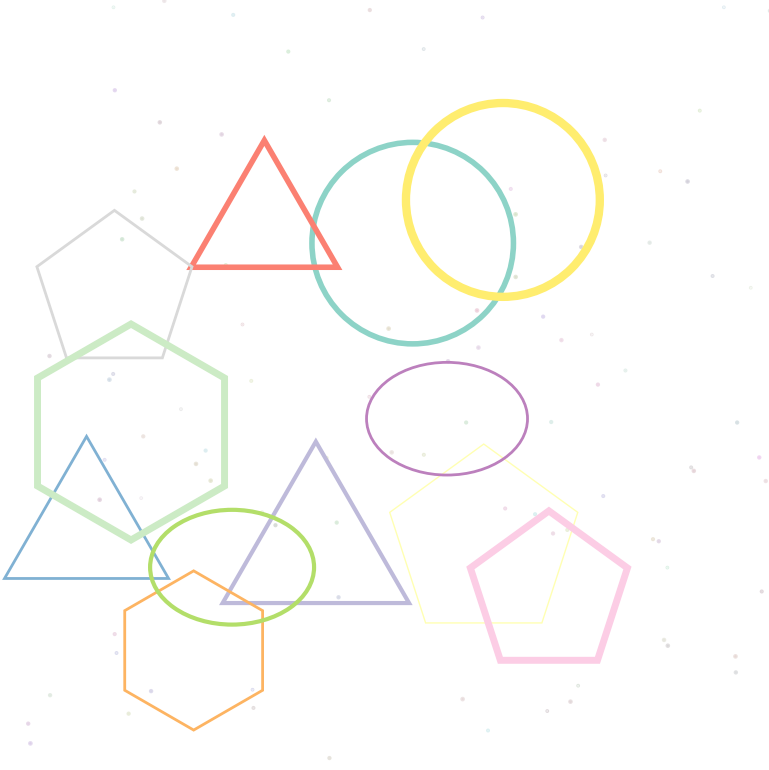[{"shape": "circle", "thickness": 2, "radius": 0.65, "center": [0.536, 0.684]}, {"shape": "pentagon", "thickness": 0.5, "radius": 0.64, "center": [0.628, 0.295]}, {"shape": "triangle", "thickness": 1.5, "radius": 0.7, "center": [0.41, 0.287]}, {"shape": "triangle", "thickness": 2, "radius": 0.55, "center": [0.343, 0.708]}, {"shape": "triangle", "thickness": 1, "radius": 0.62, "center": [0.112, 0.31]}, {"shape": "hexagon", "thickness": 1, "radius": 0.52, "center": [0.252, 0.155]}, {"shape": "oval", "thickness": 1.5, "radius": 0.53, "center": [0.301, 0.263]}, {"shape": "pentagon", "thickness": 2.5, "radius": 0.54, "center": [0.713, 0.229]}, {"shape": "pentagon", "thickness": 1, "radius": 0.53, "center": [0.149, 0.621]}, {"shape": "oval", "thickness": 1, "radius": 0.52, "center": [0.581, 0.456]}, {"shape": "hexagon", "thickness": 2.5, "radius": 0.7, "center": [0.17, 0.439]}, {"shape": "circle", "thickness": 3, "radius": 0.63, "center": [0.653, 0.74]}]